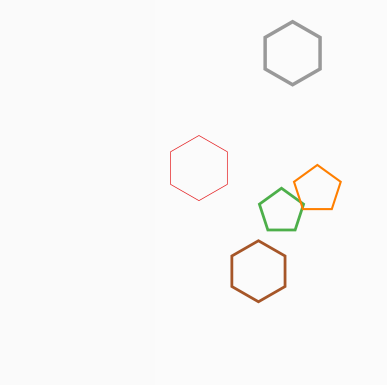[{"shape": "hexagon", "thickness": 0.5, "radius": 0.42, "center": [0.513, 0.563]}, {"shape": "pentagon", "thickness": 2, "radius": 0.3, "center": [0.726, 0.451]}, {"shape": "pentagon", "thickness": 1.5, "radius": 0.32, "center": [0.819, 0.508]}, {"shape": "hexagon", "thickness": 2, "radius": 0.4, "center": [0.667, 0.295]}, {"shape": "hexagon", "thickness": 2.5, "radius": 0.41, "center": [0.755, 0.862]}]